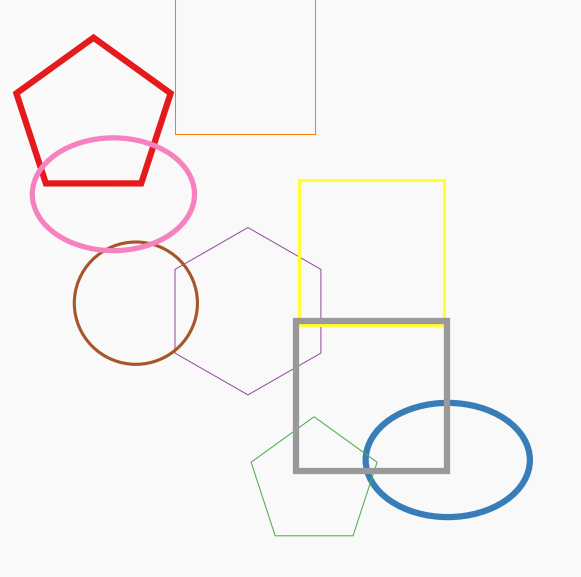[{"shape": "pentagon", "thickness": 3, "radius": 0.7, "center": [0.161, 0.794]}, {"shape": "oval", "thickness": 3, "radius": 0.71, "center": [0.77, 0.203]}, {"shape": "pentagon", "thickness": 0.5, "radius": 0.57, "center": [0.54, 0.164]}, {"shape": "hexagon", "thickness": 0.5, "radius": 0.72, "center": [0.427, 0.46]}, {"shape": "square", "thickness": 0.5, "radius": 0.6, "center": [0.422, 0.888]}, {"shape": "square", "thickness": 1.5, "radius": 0.63, "center": [0.639, 0.562]}, {"shape": "circle", "thickness": 1.5, "radius": 0.53, "center": [0.234, 0.474]}, {"shape": "oval", "thickness": 2.5, "radius": 0.7, "center": [0.195, 0.663]}, {"shape": "square", "thickness": 3, "radius": 0.65, "center": [0.64, 0.314]}]